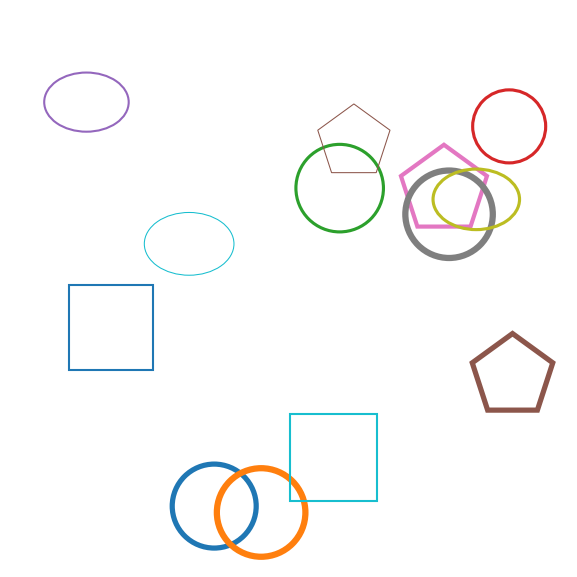[{"shape": "square", "thickness": 1, "radius": 0.37, "center": [0.192, 0.432]}, {"shape": "circle", "thickness": 2.5, "radius": 0.36, "center": [0.371, 0.123]}, {"shape": "circle", "thickness": 3, "radius": 0.38, "center": [0.452, 0.112]}, {"shape": "circle", "thickness": 1.5, "radius": 0.38, "center": [0.588, 0.673]}, {"shape": "circle", "thickness": 1.5, "radius": 0.32, "center": [0.882, 0.78]}, {"shape": "oval", "thickness": 1, "radius": 0.37, "center": [0.15, 0.822]}, {"shape": "pentagon", "thickness": 2.5, "radius": 0.37, "center": [0.887, 0.348]}, {"shape": "pentagon", "thickness": 0.5, "radius": 0.33, "center": [0.613, 0.753]}, {"shape": "pentagon", "thickness": 2, "radius": 0.39, "center": [0.769, 0.67]}, {"shape": "circle", "thickness": 3, "radius": 0.38, "center": [0.778, 0.628]}, {"shape": "oval", "thickness": 1.5, "radius": 0.37, "center": [0.825, 0.654]}, {"shape": "square", "thickness": 1, "radius": 0.38, "center": [0.577, 0.207]}, {"shape": "oval", "thickness": 0.5, "radius": 0.39, "center": [0.328, 0.577]}]